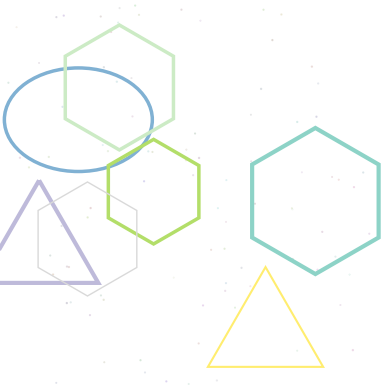[{"shape": "hexagon", "thickness": 3, "radius": 0.95, "center": [0.819, 0.478]}, {"shape": "triangle", "thickness": 3, "radius": 0.89, "center": [0.102, 0.354]}, {"shape": "oval", "thickness": 2.5, "radius": 0.96, "center": [0.204, 0.689]}, {"shape": "hexagon", "thickness": 2.5, "radius": 0.68, "center": [0.399, 0.502]}, {"shape": "hexagon", "thickness": 1, "radius": 0.74, "center": [0.227, 0.379]}, {"shape": "hexagon", "thickness": 2.5, "radius": 0.81, "center": [0.31, 0.773]}, {"shape": "triangle", "thickness": 1.5, "radius": 0.86, "center": [0.69, 0.133]}]